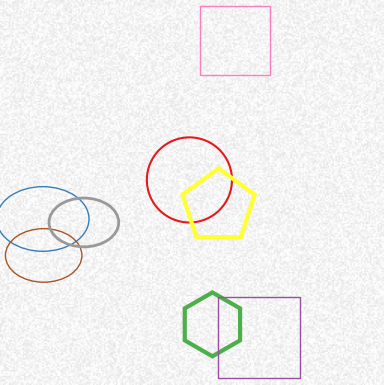[{"shape": "circle", "thickness": 1.5, "radius": 0.55, "center": [0.492, 0.533]}, {"shape": "oval", "thickness": 1, "radius": 0.6, "center": [0.111, 0.431]}, {"shape": "hexagon", "thickness": 3, "radius": 0.41, "center": [0.552, 0.157]}, {"shape": "square", "thickness": 1, "radius": 0.53, "center": [0.672, 0.124]}, {"shape": "pentagon", "thickness": 3, "radius": 0.49, "center": [0.568, 0.464]}, {"shape": "oval", "thickness": 1, "radius": 0.5, "center": [0.113, 0.337]}, {"shape": "square", "thickness": 1, "radius": 0.45, "center": [0.61, 0.895]}, {"shape": "oval", "thickness": 2, "radius": 0.45, "center": [0.218, 0.422]}]